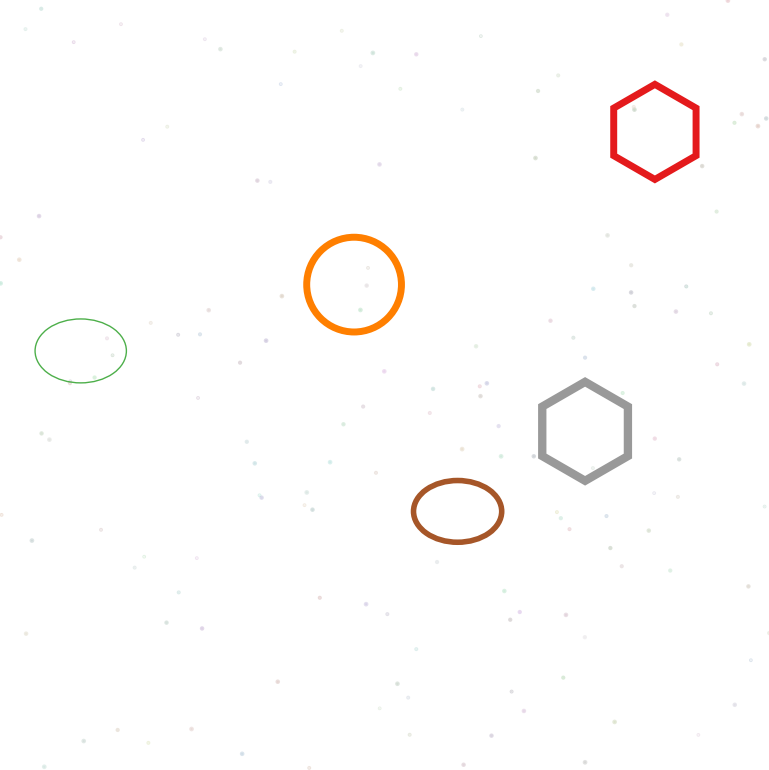[{"shape": "hexagon", "thickness": 2.5, "radius": 0.31, "center": [0.851, 0.829]}, {"shape": "oval", "thickness": 0.5, "radius": 0.3, "center": [0.105, 0.544]}, {"shape": "circle", "thickness": 2.5, "radius": 0.31, "center": [0.46, 0.63]}, {"shape": "oval", "thickness": 2, "radius": 0.29, "center": [0.594, 0.336]}, {"shape": "hexagon", "thickness": 3, "radius": 0.32, "center": [0.76, 0.44]}]